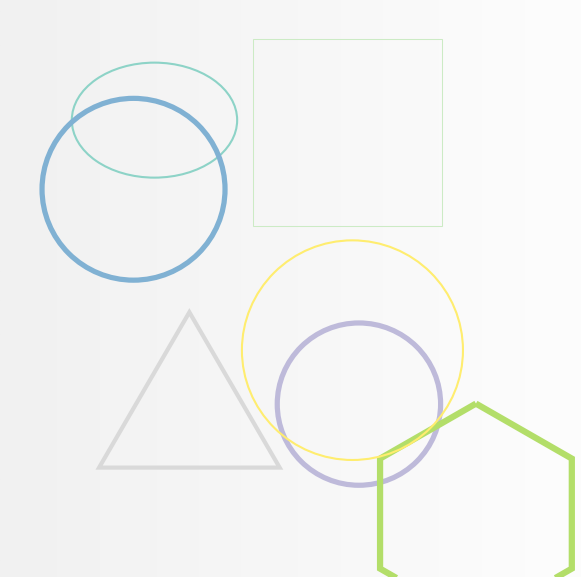[{"shape": "oval", "thickness": 1, "radius": 0.71, "center": [0.266, 0.791]}, {"shape": "circle", "thickness": 2.5, "radius": 0.7, "center": [0.618, 0.299]}, {"shape": "circle", "thickness": 2.5, "radius": 0.79, "center": [0.23, 0.671]}, {"shape": "hexagon", "thickness": 3, "radius": 0.95, "center": [0.819, 0.11]}, {"shape": "triangle", "thickness": 2, "radius": 0.9, "center": [0.326, 0.279]}, {"shape": "square", "thickness": 0.5, "radius": 0.81, "center": [0.599, 0.77]}, {"shape": "circle", "thickness": 1, "radius": 0.95, "center": [0.606, 0.393]}]